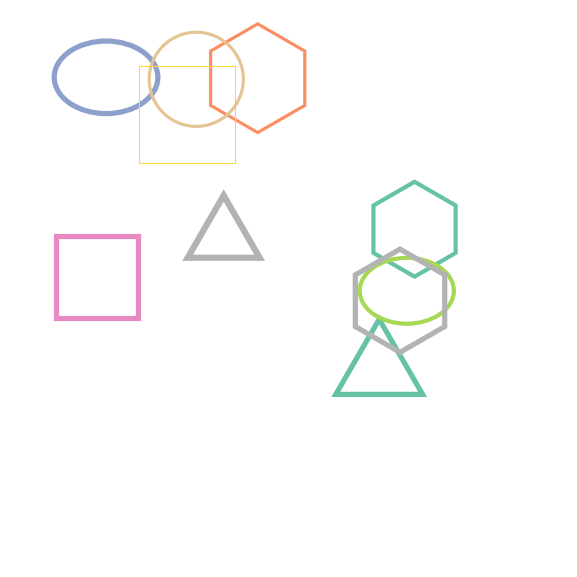[{"shape": "triangle", "thickness": 2.5, "radius": 0.43, "center": [0.657, 0.36]}, {"shape": "hexagon", "thickness": 2, "radius": 0.41, "center": [0.718, 0.602]}, {"shape": "hexagon", "thickness": 1.5, "radius": 0.47, "center": [0.446, 0.864]}, {"shape": "oval", "thickness": 2.5, "radius": 0.45, "center": [0.184, 0.865]}, {"shape": "square", "thickness": 2.5, "radius": 0.35, "center": [0.167, 0.519]}, {"shape": "oval", "thickness": 2, "radius": 0.41, "center": [0.704, 0.496]}, {"shape": "square", "thickness": 0.5, "radius": 0.42, "center": [0.323, 0.801]}, {"shape": "circle", "thickness": 1.5, "radius": 0.41, "center": [0.34, 0.862]}, {"shape": "triangle", "thickness": 3, "radius": 0.36, "center": [0.387, 0.589]}, {"shape": "hexagon", "thickness": 2.5, "radius": 0.45, "center": [0.693, 0.478]}]